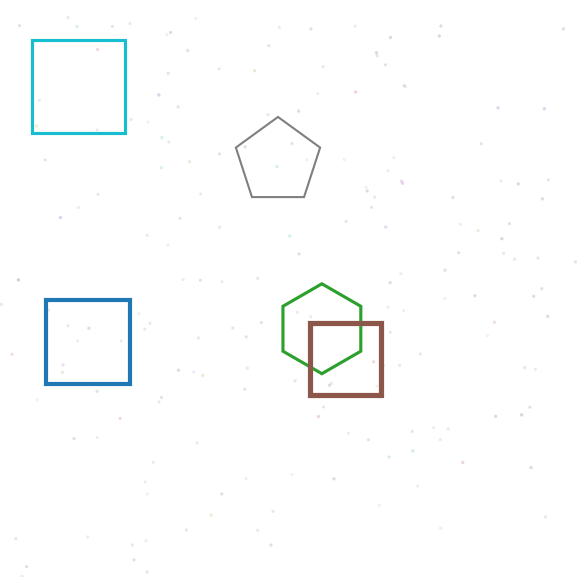[{"shape": "square", "thickness": 2, "radius": 0.37, "center": [0.152, 0.407]}, {"shape": "hexagon", "thickness": 1.5, "radius": 0.39, "center": [0.557, 0.43]}, {"shape": "square", "thickness": 2.5, "radius": 0.31, "center": [0.598, 0.377]}, {"shape": "pentagon", "thickness": 1, "radius": 0.38, "center": [0.481, 0.72]}, {"shape": "square", "thickness": 1.5, "radius": 0.4, "center": [0.136, 0.849]}]